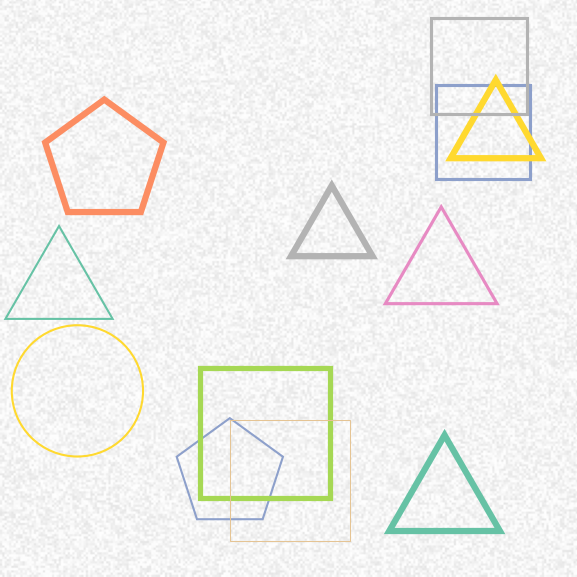[{"shape": "triangle", "thickness": 1, "radius": 0.54, "center": [0.102, 0.501]}, {"shape": "triangle", "thickness": 3, "radius": 0.55, "center": [0.77, 0.135]}, {"shape": "pentagon", "thickness": 3, "radius": 0.54, "center": [0.181, 0.719]}, {"shape": "pentagon", "thickness": 1, "radius": 0.48, "center": [0.398, 0.178]}, {"shape": "square", "thickness": 1.5, "radius": 0.41, "center": [0.836, 0.771]}, {"shape": "triangle", "thickness": 1.5, "radius": 0.56, "center": [0.764, 0.529]}, {"shape": "square", "thickness": 2.5, "radius": 0.56, "center": [0.459, 0.25]}, {"shape": "triangle", "thickness": 3, "radius": 0.45, "center": [0.859, 0.77]}, {"shape": "circle", "thickness": 1, "radius": 0.57, "center": [0.134, 0.322]}, {"shape": "square", "thickness": 0.5, "radius": 0.52, "center": [0.502, 0.167]}, {"shape": "square", "thickness": 1.5, "radius": 0.42, "center": [0.829, 0.885]}, {"shape": "triangle", "thickness": 3, "radius": 0.41, "center": [0.575, 0.596]}]